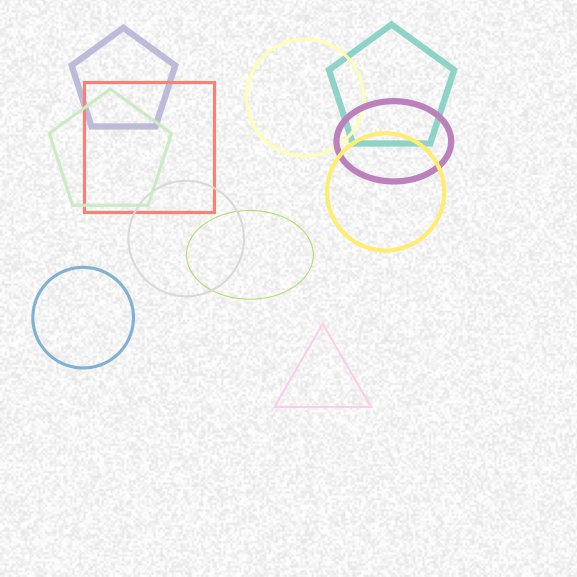[{"shape": "pentagon", "thickness": 3, "radius": 0.57, "center": [0.678, 0.843]}, {"shape": "circle", "thickness": 1.5, "radius": 0.51, "center": [0.528, 0.83]}, {"shape": "pentagon", "thickness": 3, "radius": 0.47, "center": [0.214, 0.857]}, {"shape": "square", "thickness": 1.5, "radius": 0.56, "center": [0.258, 0.745]}, {"shape": "circle", "thickness": 1.5, "radius": 0.44, "center": [0.144, 0.449]}, {"shape": "oval", "thickness": 0.5, "radius": 0.55, "center": [0.433, 0.558]}, {"shape": "triangle", "thickness": 1, "radius": 0.48, "center": [0.559, 0.343]}, {"shape": "circle", "thickness": 1, "radius": 0.5, "center": [0.322, 0.586]}, {"shape": "oval", "thickness": 3, "radius": 0.5, "center": [0.682, 0.754]}, {"shape": "pentagon", "thickness": 1.5, "radius": 0.56, "center": [0.191, 0.734]}, {"shape": "circle", "thickness": 2, "radius": 0.51, "center": [0.668, 0.667]}]